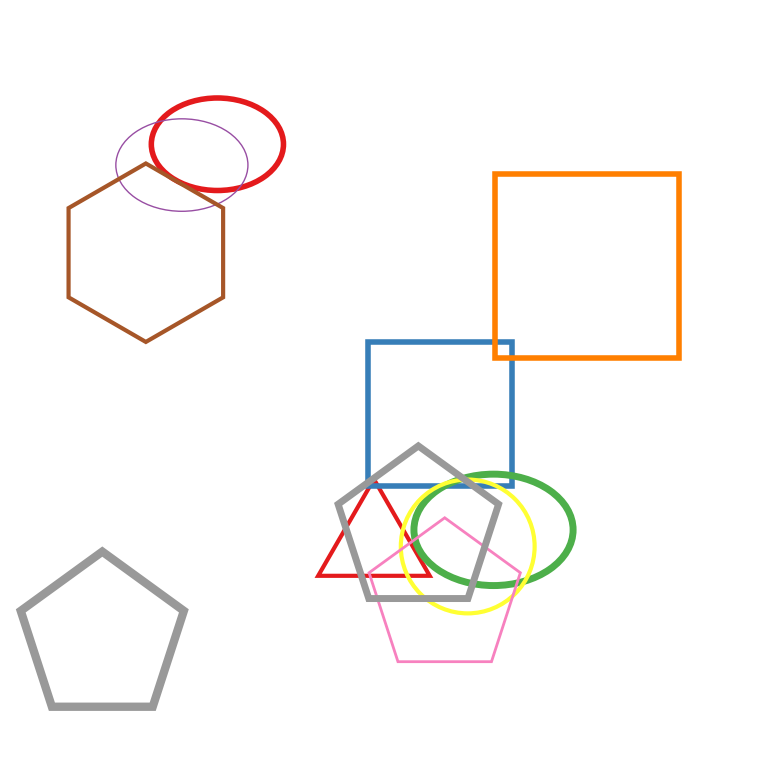[{"shape": "oval", "thickness": 2, "radius": 0.43, "center": [0.282, 0.813]}, {"shape": "triangle", "thickness": 1.5, "radius": 0.42, "center": [0.486, 0.294]}, {"shape": "square", "thickness": 2, "radius": 0.47, "center": [0.572, 0.463]}, {"shape": "oval", "thickness": 2.5, "radius": 0.52, "center": [0.641, 0.312]}, {"shape": "oval", "thickness": 0.5, "radius": 0.43, "center": [0.236, 0.786]}, {"shape": "square", "thickness": 2, "radius": 0.6, "center": [0.763, 0.654]}, {"shape": "circle", "thickness": 1.5, "radius": 0.43, "center": [0.607, 0.29]}, {"shape": "hexagon", "thickness": 1.5, "radius": 0.58, "center": [0.189, 0.672]}, {"shape": "pentagon", "thickness": 1, "radius": 0.52, "center": [0.578, 0.224]}, {"shape": "pentagon", "thickness": 3, "radius": 0.56, "center": [0.133, 0.172]}, {"shape": "pentagon", "thickness": 2.5, "radius": 0.55, "center": [0.543, 0.311]}]